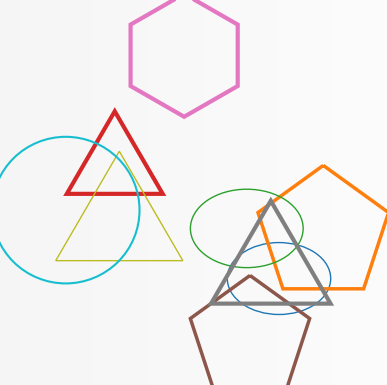[{"shape": "oval", "thickness": 1, "radius": 0.67, "center": [0.72, 0.277]}, {"shape": "pentagon", "thickness": 2.5, "radius": 0.89, "center": [0.834, 0.393]}, {"shape": "oval", "thickness": 1, "radius": 0.73, "center": [0.637, 0.407]}, {"shape": "triangle", "thickness": 3, "radius": 0.71, "center": [0.296, 0.568]}, {"shape": "pentagon", "thickness": 2.5, "radius": 0.81, "center": [0.645, 0.123]}, {"shape": "hexagon", "thickness": 3, "radius": 0.8, "center": [0.475, 0.856]}, {"shape": "triangle", "thickness": 3, "radius": 0.89, "center": [0.699, 0.3]}, {"shape": "triangle", "thickness": 1, "radius": 0.95, "center": [0.308, 0.418]}, {"shape": "circle", "thickness": 1.5, "radius": 0.95, "center": [0.17, 0.454]}]